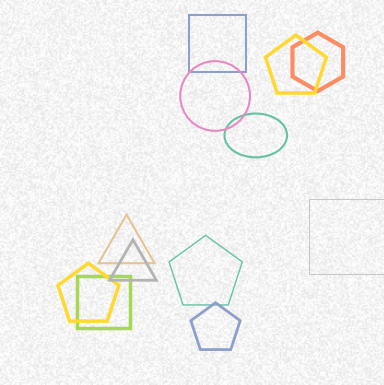[{"shape": "oval", "thickness": 1.5, "radius": 0.41, "center": [0.664, 0.648]}, {"shape": "pentagon", "thickness": 1, "radius": 0.5, "center": [0.534, 0.289]}, {"shape": "hexagon", "thickness": 3, "radius": 0.38, "center": [0.825, 0.839]}, {"shape": "pentagon", "thickness": 2, "radius": 0.34, "center": [0.56, 0.146]}, {"shape": "square", "thickness": 1.5, "radius": 0.37, "center": [0.564, 0.886]}, {"shape": "circle", "thickness": 1.5, "radius": 0.45, "center": [0.559, 0.751]}, {"shape": "square", "thickness": 2.5, "radius": 0.34, "center": [0.269, 0.216]}, {"shape": "pentagon", "thickness": 2.5, "radius": 0.42, "center": [0.769, 0.826]}, {"shape": "pentagon", "thickness": 2.5, "radius": 0.42, "center": [0.23, 0.233]}, {"shape": "triangle", "thickness": 1.5, "radius": 0.42, "center": [0.329, 0.358]}, {"shape": "square", "thickness": 0.5, "radius": 0.49, "center": [0.9, 0.385]}, {"shape": "triangle", "thickness": 2, "radius": 0.35, "center": [0.345, 0.307]}]